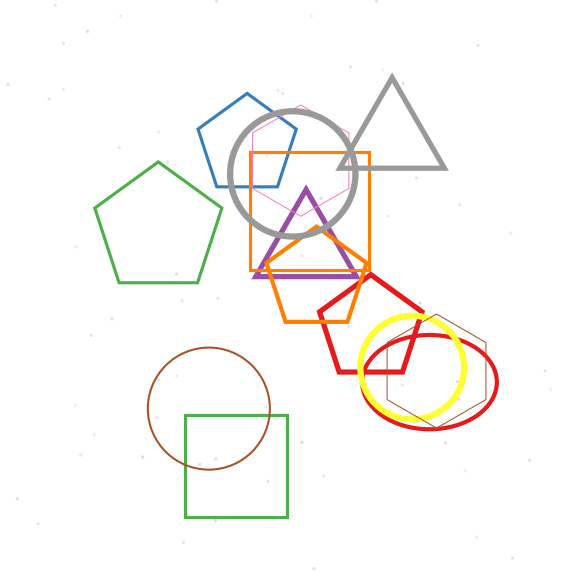[{"shape": "pentagon", "thickness": 2.5, "radius": 0.47, "center": [0.642, 0.43]}, {"shape": "oval", "thickness": 2, "radius": 0.58, "center": [0.744, 0.337]}, {"shape": "pentagon", "thickness": 1.5, "radius": 0.45, "center": [0.428, 0.748]}, {"shape": "pentagon", "thickness": 1.5, "radius": 0.58, "center": [0.274, 0.603]}, {"shape": "square", "thickness": 1.5, "radius": 0.44, "center": [0.408, 0.192]}, {"shape": "triangle", "thickness": 2.5, "radius": 0.5, "center": [0.53, 0.57]}, {"shape": "pentagon", "thickness": 2, "radius": 0.46, "center": [0.548, 0.516]}, {"shape": "square", "thickness": 1.5, "radius": 0.51, "center": [0.536, 0.633]}, {"shape": "circle", "thickness": 3, "radius": 0.45, "center": [0.714, 0.363]}, {"shape": "hexagon", "thickness": 0.5, "radius": 0.49, "center": [0.756, 0.357]}, {"shape": "circle", "thickness": 1, "radius": 0.53, "center": [0.362, 0.292]}, {"shape": "hexagon", "thickness": 0.5, "radius": 0.48, "center": [0.521, 0.721]}, {"shape": "circle", "thickness": 3, "radius": 0.54, "center": [0.507, 0.698]}, {"shape": "triangle", "thickness": 2.5, "radius": 0.52, "center": [0.679, 0.76]}]